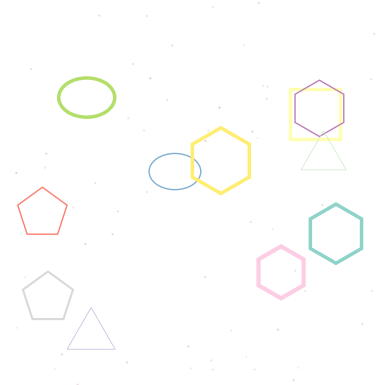[{"shape": "hexagon", "thickness": 2.5, "radius": 0.38, "center": [0.873, 0.393]}, {"shape": "square", "thickness": 2.5, "radius": 0.32, "center": [0.818, 0.705]}, {"shape": "triangle", "thickness": 0.5, "radius": 0.36, "center": [0.237, 0.129]}, {"shape": "pentagon", "thickness": 1, "radius": 0.34, "center": [0.11, 0.446]}, {"shape": "oval", "thickness": 1, "radius": 0.34, "center": [0.454, 0.554]}, {"shape": "oval", "thickness": 2.5, "radius": 0.36, "center": [0.225, 0.747]}, {"shape": "hexagon", "thickness": 3, "radius": 0.34, "center": [0.73, 0.293]}, {"shape": "pentagon", "thickness": 1.5, "radius": 0.34, "center": [0.125, 0.226]}, {"shape": "hexagon", "thickness": 1, "radius": 0.37, "center": [0.83, 0.719]}, {"shape": "triangle", "thickness": 0.5, "radius": 0.34, "center": [0.841, 0.593]}, {"shape": "hexagon", "thickness": 2.5, "radius": 0.43, "center": [0.574, 0.583]}]